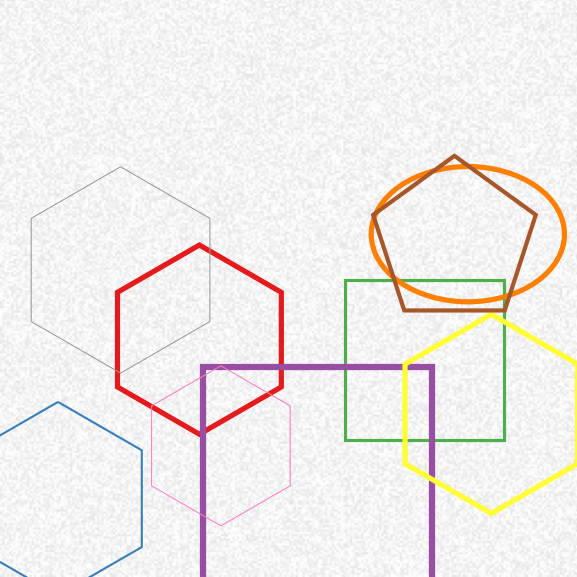[{"shape": "hexagon", "thickness": 2.5, "radius": 0.82, "center": [0.345, 0.411]}, {"shape": "hexagon", "thickness": 1, "radius": 0.84, "center": [0.1, 0.136]}, {"shape": "square", "thickness": 1.5, "radius": 0.69, "center": [0.736, 0.376]}, {"shape": "square", "thickness": 3, "radius": 0.99, "center": [0.55, 0.165]}, {"shape": "oval", "thickness": 2.5, "radius": 0.84, "center": [0.81, 0.594]}, {"shape": "hexagon", "thickness": 2.5, "radius": 0.86, "center": [0.851, 0.282]}, {"shape": "pentagon", "thickness": 2, "radius": 0.74, "center": [0.787, 0.581]}, {"shape": "hexagon", "thickness": 0.5, "radius": 0.69, "center": [0.382, 0.227]}, {"shape": "hexagon", "thickness": 0.5, "radius": 0.89, "center": [0.209, 0.532]}]